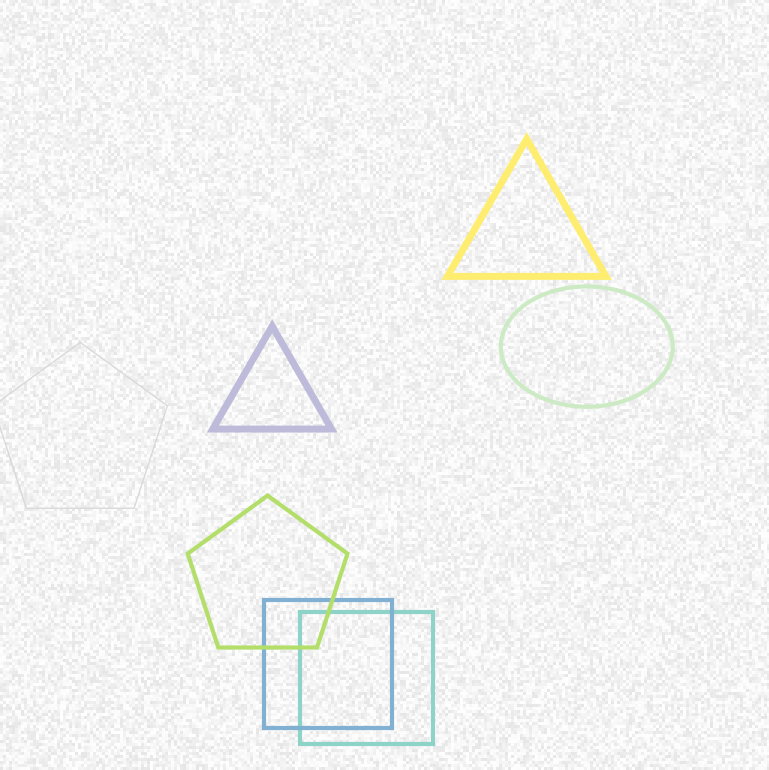[{"shape": "square", "thickness": 1.5, "radius": 0.43, "center": [0.476, 0.119]}, {"shape": "triangle", "thickness": 2.5, "radius": 0.45, "center": [0.353, 0.487]}, {"shape": "square", "thickness": 1.5, "radius": 0.42, "center": [0.426, 0.137]}, {"shape": "pentagon", "thickness": 1.5, "radius": 0.55, "center": [0.348, 0.247]}, {"shape": "pentagon", "thickness": 0.5, "radius": 0.6, "center": [0.104, 0.436]}, {"shape": "oval", "thickness": 1.5, "radius": 0.56, "center": [0.762, 0.55]}, {"shape": "triangle", "thickness": 2.5, "radius": 0.59, "center": [0.684, 0.7]}]